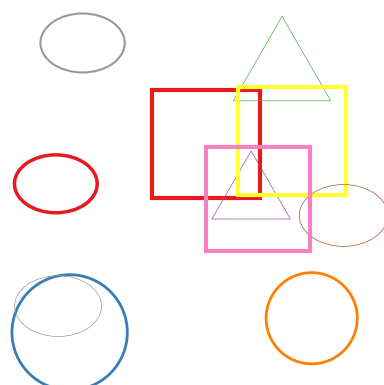[{"shape": "square", "thickness": 3, "radius": 0.7, "center": [0.536, 0.625]}, {"shape": "oval", "thickness": 2.5, "radius": 0.54, "center": [0.145, 0.523]}, {"shape": "circle", "thickness": 2, "radius": 0.75, "center": [0.181, 0.137]}, {"shape": "triangle", "thickness": 0.5, "radius": 0.73, "center": [0.733, 0.811]}, {"shape": "triangle", "thickness": 0.5, "radius": 0.59, "center": [0.652, 0.49]}, {"shape": "circle", "thickness": 2, "radius": 0.59, "center": [0.81, 0.173]}, {"shape": "square", "thickness": 3, "radius": 0.7, "center": [0.759, 0.633]}, {"shape": "oval", "thickness": 0.5, "radius": 0.57, "center": [0.892, 0.44]}, {"shape": "square", "thickness": 3, "radius": 0.67, "center": [0.67, 0.484]}, {"shape": "oval", "thickness": 1.5, "radius": 0.55, "center": [0.214, 0.888]}, {"shape": "oval", "thickness": 0.5, "radius": 0.56, "center": [0.151, 0.205]}]